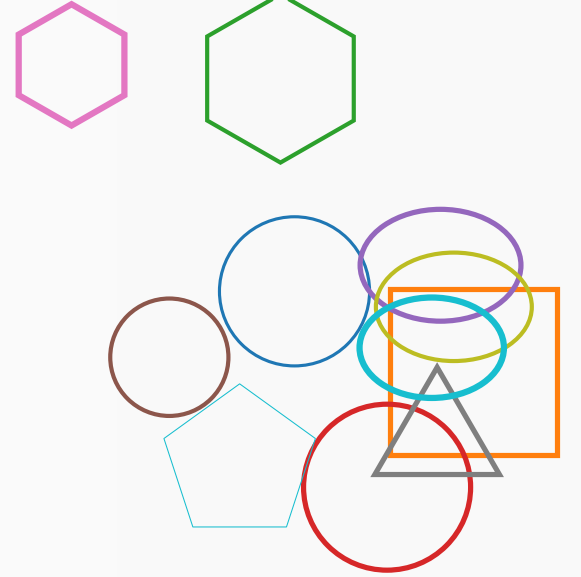[{"shape": "circle", "thickness": 1.5, "radius": 0.65, "center": [0.507, 0.495]}, {"shape": "square", "thickness": 2.5, "radius": 0.72, "center": [0.815, 0.355]}, {"shape": "hexagon", "thickness": 2, "radius": 0.73, "center": [0.483, 0.863]}, {"shape": "circle", "thickness": 2.5, "radius": 0.72, "center": [0.666, 0.156]}, {"shape": "oval", "thickness": 2.5, "radius": 0.69, "center": [0.758, 0.54]}, {"shape": "circle", "thickness": 2, "radius": 0.51, "center": [0.291, 0.381]}, {"shape": "hexagon", "thickness": 3, "radius": 0.53, "center": [0.123, 0.887]}, {"shape": "triangle", "thickness": 2.5, "radius": 0.62, "center": [0.752, 0.239]}, {"shape": "oval", "thickness": 2, "radius": 0.67, "center": [0.781, 0.468]}, {"shape": "oval", "thickness": 3, "radius": 0.62, "center": [0.743, 0.397]}, {"shape": "pentagon", "thickness": 0.5, "radius": 0.68, "center": [0.412, 0.197]}]